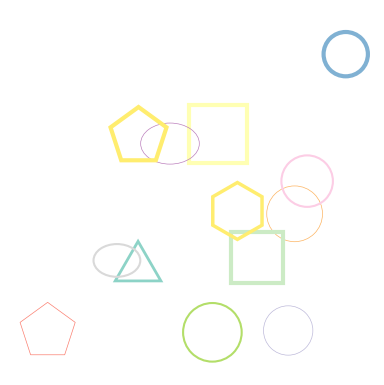[{"shape": "triangle", "thickness": 2, "radius": 0.34, "center": [0.359, 0.305]}, {"shape": "square", "thickness": 3, "radius": 0.38, "center": [0.566, 0.652]}, {"shape": "circle", "thickness": 0.5, "radius": 0.32, "center": [0.749, 0.142]}, {"shape": "pentagon", "thickness": 0.5, "radius": 0.38, "center": [0.124, 0.139]}, {"shape": "circle", "thickness": 3, "radius": 0.29, "center": [0.898, 0.859]}, {"shape": "circle", "thickness": 0.5, "radius": 0.36, "center": [0.765, 0.445]}, {"shape": "circle", "thickness": 1.5, "radius": 0.38, "center": [0.552, 0.137]}, {"shape": "circle", "thickness": 1.5, "radius": 0.33, "center": [0.798, 0.53]}, {"shape": "oval", "thickness": 1.5, "radius": 0.3, "center": [0.304, 0.324]}, {"shape": "oval", "thickness": 0.5, "radius": 0.38, "center": [0.442, 0.627]}, {"shape": "square", "thickness": 3, "radius": 0.33, "center": [0.668, 0.332]}, {"shape": "hexagon", "thickness": 2.5, "radius": 0.37, "center": [0.617, 0.452]}, {"shape": "pentagon", "thickness": 3, "radius": 0.38, "center": [0.36, 0.646]}]